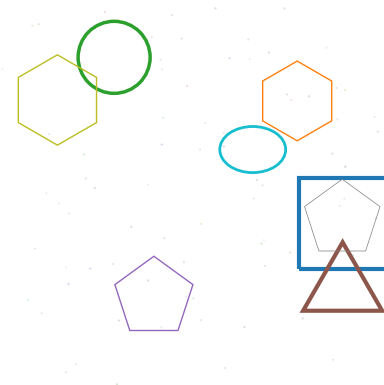[{"shape": "square", "thickness": 3, "radius": 0.59, "center": [0.894, 0.42]}, {"shape": "hexagon", "thickness": 1, "radius": 0.52, "center": [0.772, 0.738]}, {"shape": "circle", "thickness": 2.5, "radius": 0.47, "center": [0.296, 0.851]}, {"shape": "pentagon", "thickness": 1, "radius": 0.53, "center": [0.4, 0.228]}, {"shape": "triangle", "thickness": 3, "radius": 0.59, "center": [0.89, 0.252]}, {"shape": "pentagon", "thickness": 0.5, "radius": 0.52, "center": [0.889, 0.431]}, {"shape": "hexagon", "thickness": 1, "radius": 0.59, "center": [0.149, 0.74]}, {"shape": "oval", "thickness": 2, "radius": 0.43, "center": [0.656, 0.612]}]